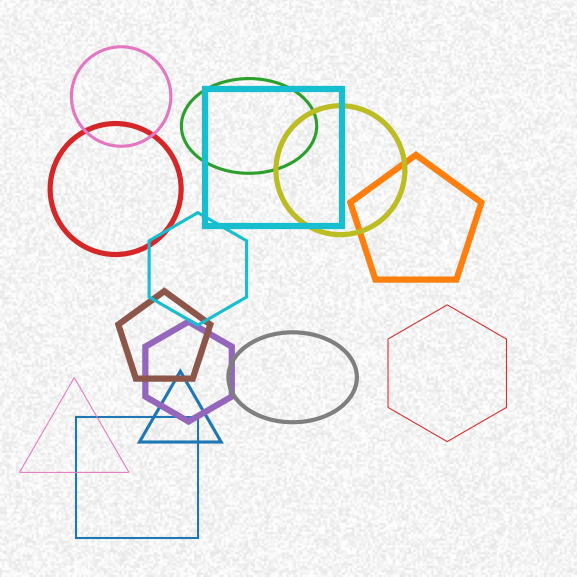[{"shape": "square", "thickness": 1, "radius": 0.53, "center": [0.237, 0.172]}, {"shape": "triangle", "thickness": 1.5, "radius": 0.41, "center": [0.312, 0.275]}, {"shape": "pentagon", "thickness": 3, "radius": 0.6, "center": [0.72, 0.612]}, {"shape": "oval", "thickness": 1.5, "radius": 0.59, "center": [0.431, 0.781]}, {"shape": "hexagon", "thickness": 0.5, "radius": 0.59, "center": [0.774, 0.353]}, {"shape": "circle", "thickness": 2.5, "radius": 0.57, "center": [0.2, 0.672]}, {"shape": "hexagon", "thickness": 3, "radius": 0.43, "center": [0.327, 0.356]}, {"shape": "pentagon", "thickness": 3, "radius": 0.42, "center": [0.285, 0.411]}, {"shape": "triangle", "thickness": 0.5, "radius": 0.55, "center": [0.129, 0.236]}, {"shape": "circle", "thickness": 1.5, "radius": 0.43, "center": [0.21, 0.832]}, {"shape": "oval", "thickness": 2, "radius": 0.56, "center": [0.507, 0.346]}, {"shape": "circle", "thickness": 2.5, "radius": 0.56, "center": [0.589, 0.704]}, {"shape": "square", "thickness": 3, "radius": 0.59, "center": [0.473, 0.727]}, {"shape": "hexagon", "thickness": 1.5, "radius": 0.49, "center": [0.343, 0.534]}]